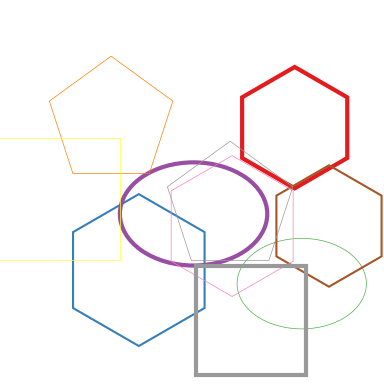[{"shape": "hexagon", "thickness": 3, "radius": 0.79, "center": [0.765, 0.668]}, {"shape": "hexagon", "thickness": 1.5, "radius": 0.99, "center": [0.361, 0.299]}, {"shape": "oval", "thickness": 0.5, "radius": 0.84, "center": [0.784, 0.263]}, {"shape": "oval", "thickness": 3, "radius": 0.96, "center": [0.503, 0.444]}, {"shape": "pentagon", "thickness": 0.5, "radius": 0.84, "center": [0.289, 0.685]}, {"shape": "square", "thickness": 0.5, "radius": 0.79, "center": [0.154, 0.484]}, {"shape": "hexagon", "thickness": 1.5, "radius": 0.79, "center": [0.855, 0.413]}, {"shape": "hexagon", "thickness": 0.5, "radius": 0.91, "center": [0.603, 0.413]}, {"shape": "pentagon", "thickness": 0.5, "radius": 0.86, "center": [0.598, 0.462]}, {"shape": "square", "thickness": 3, "radius": 0.71, "center": [0.652, 0.167]}]